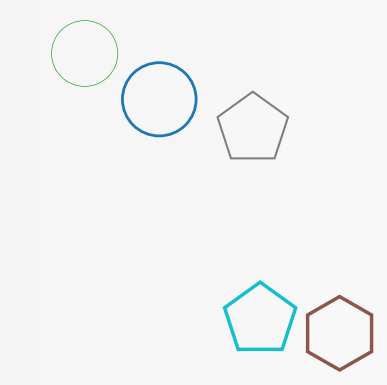[{"shape": "circle", "thickness": 2, "radius": 0.48, "center": [0.411, 0.742]}, {"shape": "circle", "thickness": 0.5, "radius": 0.43, "center": [0.219, 0.861]}, {"shape": "hexagon", "thickness": 2.5, "radius": 0.48, "center": [0.876, 0.134]}, {"shape": "pentagon", "thickness": 1.5, "radius": 0.48, "center": [0.652, 0.666]}, {"shape": "pentagon", "thickness": 2.5, "radius": 0.48, "center": [0.671, 0.171]}]